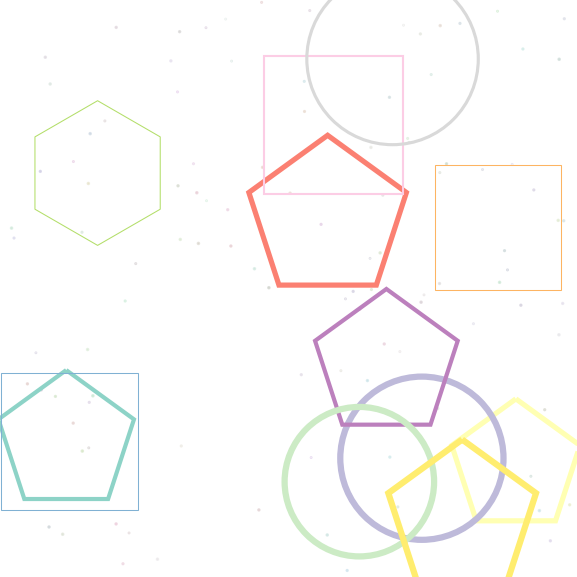[{"shape": "pentagon", "thickness": 2, "radius": 0.62, "center": [0.115, 0.235]}, {"shape": "pentagon", "thickness": 2.5, "radius": 0.58, "center": [0.893, 0.192]}, {"shape": "circle", "thickness": 3, "radius": 0.71, "center": [0.731, 0.206]}, {"shape": "pentagon", "thickness": 2.5, "radius": 0.72, "center": [0.567, 0.621]}, {"shape": "square", "thickness": 0.5, "radius": 0.59, "center": [0.121, 0.234]}, {"shape": "square", "thickness": 0.5, "radius": 0.54, "center": [0.862, 0.605]}, {"shape": "hexagon", "thickness": 0.5, "radius": 0.63, "center": [0.169, 0.699]}, {"shape": "square", "thickness": 1, "radius": 0.6, "center": [0.577, 0.782]}, {"shape": "circle", "thickness": 1.5, "radius": 0.74, "center": [0.68, 0.897]}, {"shape": "pentagon", "thickness": 2, "radius": 0.65, "center": [0.669, 0.369]}, {"shape": "circle", "thickness": 3, "radius": 0.65, "center": [0.622, 0.165]}, {"shape": "pentagon", "thickness": 3, "radius": 0.67, "center": [0.8, 0.104]}]